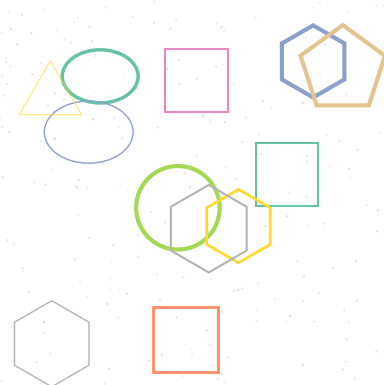[{"shape": "square", "thickness": 1.5, "radius": 0.4, "center": [0.745, 0.546]}, {"shape": "oval", "thickness": 2.5, "radius": 0.49, "center": [0.26, 0.802]}, {"shape": "square", "thickness": 2, "radius": 0.42, "center": [0.482, 0.118]}, {"shape": "oval", "thickness": 1, "radius": 0.58, "center": [0.23, 0.657]}, {"shape": "hexagon", "thickness": 3, "radius": 0.47, "center": [0.813, 0.84]}, {"shape": "square", "thickness": 1.5, "radius": 0.41, "center": [0.511, 0.791]}, {"shape": "circle", "thickness": 3, "radius": 0.54, "center": [0.462, 0.46]}, {"shape": "hexagon", "thickness": 2, "radius": 0.48, "center": [0.619, 0.413]}, {"shape": "triangle", "thickness": 0.5, "radius": 0.47, "center": [0.131, 0.749]}, {"shape": "pentagon", "thickness": 3, "radius": 0.58, "center": [0.89, 0.82]}, {"shape": "hexagon", "thickness": 1.5, "radius": 0.57, "center": [0.542, 0.406]}, {"shape": "hexagon", "thickness": 1, "radius": 0.56, "center": [0.134, 0.107]}]